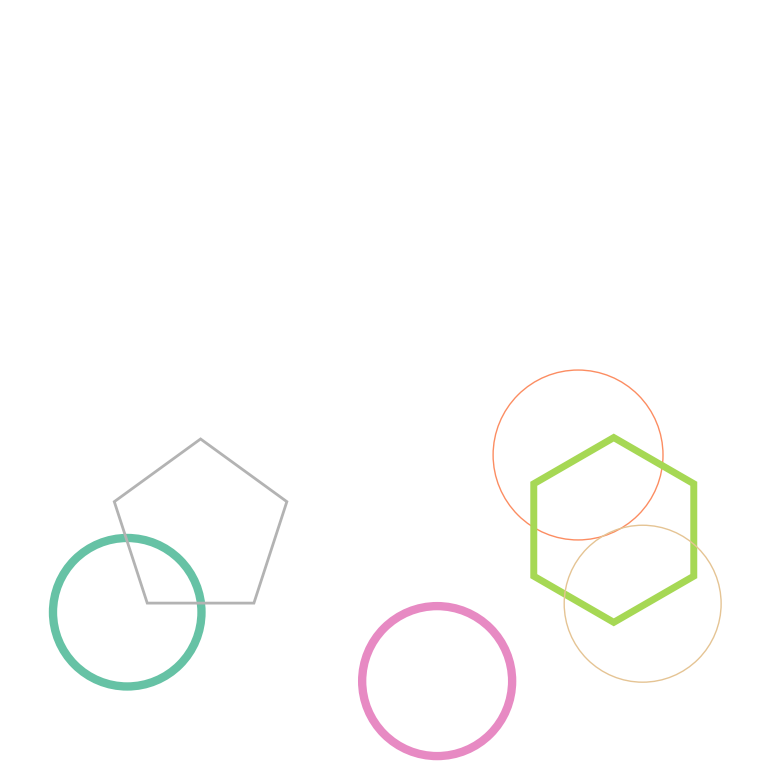[{"shape": "circle", "thickness": 3, "radius": 0.48, "center": [0.165, 0.205]}, {"shape": "circle", "thickness": 0.5, "radius": 0.55, "center": [0.751, 0.409]}, {"shape": "circle", "thickness": 3, "radius": 0.49, "center": [0.568, 0.115]}, {"shape": "hexagon", "thickness": 2.5, "radius": 0.6, "center": [0.797, 0.312]}, {"shape": "circle", "thickness": 0.5, "radius": 0.51, "center": [0.835, 0.216]}, {"shape": "pentagon", "thickness": 1, "radius": 0.59, "center": [0.26, 0.312]}]